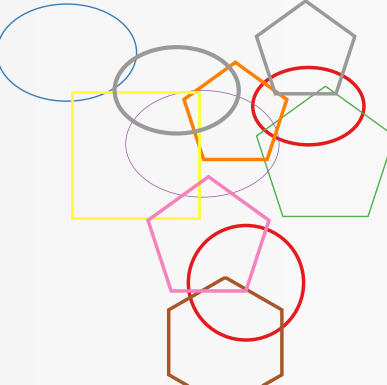[{"shape": "circle", "thickness": 2.5, "radius": 0.74, "center": [0.635, 0.266]}, {"shape": "oval", "thickness": 2.5, "radius": 0.72, "center": [0.796, 0.724]}, {"shape": "oval", "thickness": 1, "radius": 0.9, "center": [0.172, 0.863]}, {"shape": "pentagon", "thickness": 1, "radius": 0.93, "center": [0.84, 0.589]}, {"shape": "oval", "thickness": 0.5, "radius": 0.99, "center": [0.522, 0.626]}, {"shape": "pentagon", "thickness": 2.5, "radius": 0.7, "center": [0.607, 0.699]}, {"shape": "square", "thickness": 2, "radius": 0.82, "center": [0.349, 0.597]}, {"shape": "hexagon", "thickness": 2.5, "radius": 0.84, "center": [0.581, 0.111]}, {"shape": "pentagon", "thickness": 2.5, "radius": 0.82, "center": [0.538, 0.377]}, {"shape": "pentagon", "thickness": 2.5, "radius": 0.67, "center": [0.789, 0.864]}, {"shape": "oval", "thickness": 3, "radius": 0.8, "center": [0.456, 0.765]}]